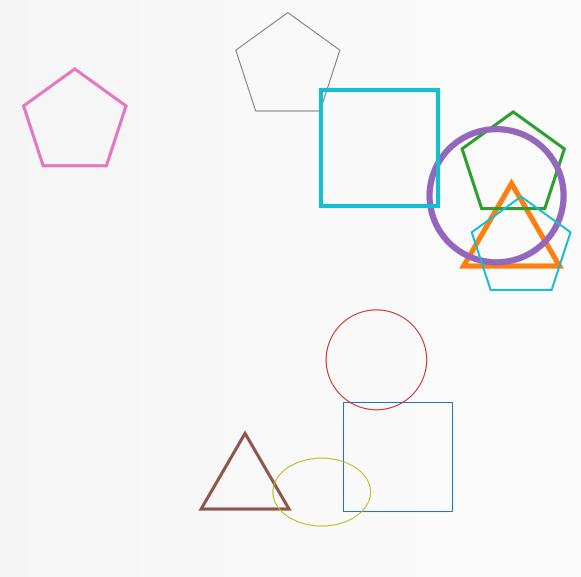[{"shape": "square", "thickness": 0.5, "radius": 0.47, "center": [0.684, 0.209]}, {"shape": "triangle", "thickness": 2.5, "radius": 0.48, "center": [0.88, 0.586]}, {"shape": "pentagon", "thickness": 1.5, "radius": 0.46, "center": [0.883, 0.713]}, {"shape": "circle", "thickness": 0.5, "radius": 0.43, "center": [0.648, 0.376]}, {"shape": "circle", "thickness": 3, "radius": 0.58, "center": [0.854, 0.66]}, {"shape": "triangle", "thickness": 1.5, "radius": 0.44, "center": [0.422, 0.161]}, {"shape": "pentagon", "thickness": 1.5, "radius": 0.46, "center": [0.129, 0.787]}, {"shape": "pentagon", "thickness": 0.5, "radius": 0.47, "center": [0.495, 0.883]}, {"shape": "oval", "thickness": 0.5, "radius": 0.42, "center": [0.553, 0.147]}, {"shape": "square", "thickness": 2, "radius": 0.5, "center": [0.653, 0.743]}, {"shape": "pentagon", "thickness": 1, "radius": 0.45, "center": [0.897, 0.569]}]